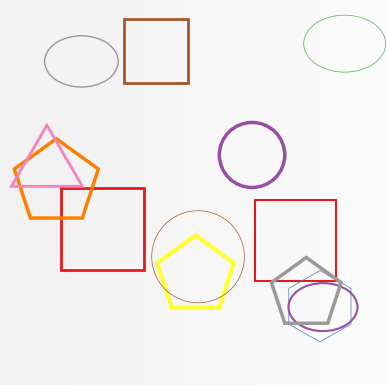[{"shape": "square", "thickness": 1.5, "radius": 0.52, "center": [0.762, 0.375]}, {"shape": "square", "thickness": 2, "radius": 0.53, "center": [0.265, 0.405]}, {"shape": "hexagon", "thickness": 0.5, "radius": 0.46, "center": [0.826, 0.205]}, {"shape": "oval", "thickness": 0.5, "radius": 0.53, "center": [0.889, 0.887]}, {"shape": "circle", "thickness": 2.5, "radius": 0.42, "center": [0.65, 0.597]}, {"shape": "oval", "thickness": 1.5, "radius": 0.45, "center": [0.833, 0.202]}, {"shape": "pentagon", "thickness": 2.5, "radius": 0.57, "center": [0.145, 0.526]}, {"shape": "pentagon", "thickness": 3, "radius": 0.52, "center": [0.505, 0.285]}, {"shape": "circle", "thickness": 0.5, "radius": 0.6, "center": [0.511, 0.333]}, {"shape": "square", "thickness": 2, "radius": 0.42, "center": [0.402, 0.868]}, {"shape": "triangle", "thickness": 2, "radius": 0.53, "center": [0.121, 0.569]}, {"shape": "oval", "thickness": 1, "radius": 0.48, "center": [0.21, 0.84]}, {"shape": "pentagon", "thickness": 2.5, "radius": 0.47, "center": [0.79, 0.237]}]